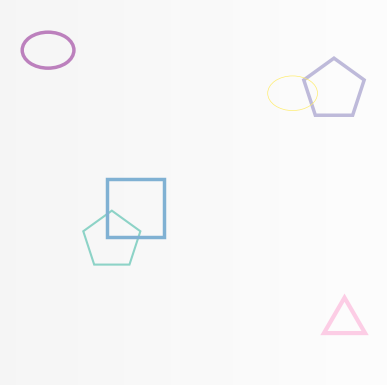[{"shape": "pentagon", "thickness": 1.5, "radius": 0.39, "center": [0.289, 0.375]}, {"shape": "pentagon", "thickness": 2.5, "radius": 0.41, "center": [0.862, 0.767]}, {"shape": "square", "thickness": 2.5, "radius": 0.37, "center": [0.35, 0.46]}, {"shape": "triangle", "thickness": 3, "radius": 0.31, "center": [0.889, 0.166]}, {"shape": "oval", "thickness": 2.5, "radius": 0.33, "center": [0.124, 0.87]}, {"shape": "oval", "thickness": 0.5, "radius": 0.32, "center": [0.755, 0.758]}]